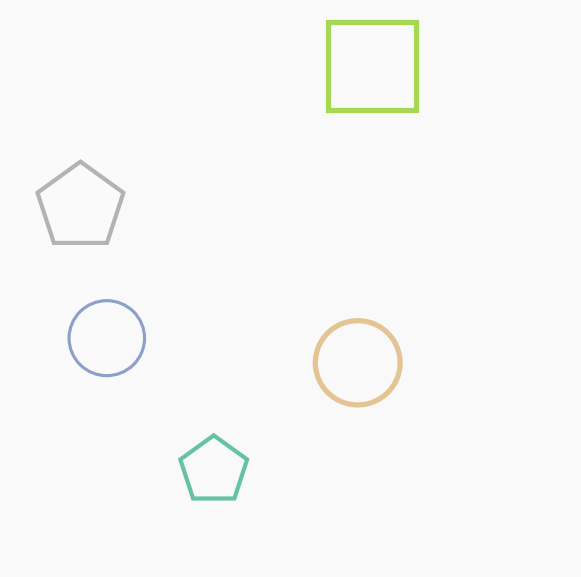[{"shape": "pentagon", "thickness": 2, "radius": 0.3, "center": [0.368, 0.185]}, {"shape": "circle", "thickness": 1.5, "radius": 0.32, "center": [0.184, 0.414]}, {"shape": "square", "thickness": 2.5, "radius": 0.38, "center": [0.64, 0.885]}, {"shape": "circle", "thickness": 2.5, "radius": 0.36, "center": [0.615, 0.371]}, {"shape": "pentagon", "thickness": 2, "radius": 0.39, "center": [0.138, 0.641]}]